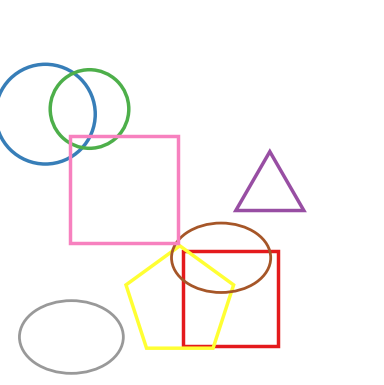[{"shape": "square", "thickness": 2.5, "radius": 0.62, "center": [0.599, 0.226]}, {"shape": "circle", "thickness": 2.5, "radius": 0.65, "center": [0.118, 0.703]}, {"shape": "circle", "thickness": 2.5, "radius": 0.51, "center": [0.232, 0.717]}, {"shape": "triangle", "thickness": 2.5, "radius": 0.51, "center": [0.701, 0.504]}, {"shape": "pentagon", "thickness": 2.5, "radius": 0.73, "center": [0.467, 0.215]}, {"shape": "oval", "thickness": 2, "radius": 0.64, "center": [0.574, 0.33]}, {"shape": "square", "thickness": 2.5, "radius": 0.7, "center": [0.322, 0.507]}, {"shape": "oval", "thickness": 2, "radius": 0.67, "center": [0.185, 0.125]}]